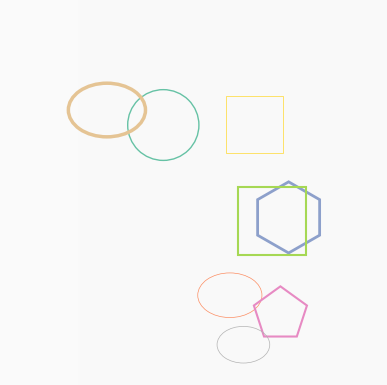[{"shape": "circle", "thickness": 1, "radius": 0.46, "center": [0.421, 0.675]}, {"shape": "oval", "thickness": 0.5, "radius": 0.41, "center": [0.593, 0.233]}, {"shape": "hexagon", "thickness": 2, "radius": 0.46, "center": [0.745, 0.435]}, {"shape": "pentagon", "thickness": 1.5, "radius": 0.36, "center": [0.724, 0.184]}, {"shape": "square", "thickness": 1.5, "radius": 0.44, "center": [0.702, 0.425]}, {"shape": "square", "thickness": 0.5, "radius": 0.37, "center": [0.656, 0.677]}, {"shape": "oval", "thickness": 2.5, "radius": 0.5, "center": [0.276, 0.714]}, {"shape": "oval", "thickness": 0.5, "radius": 0.34, "center": [0.628, 0.105]}]